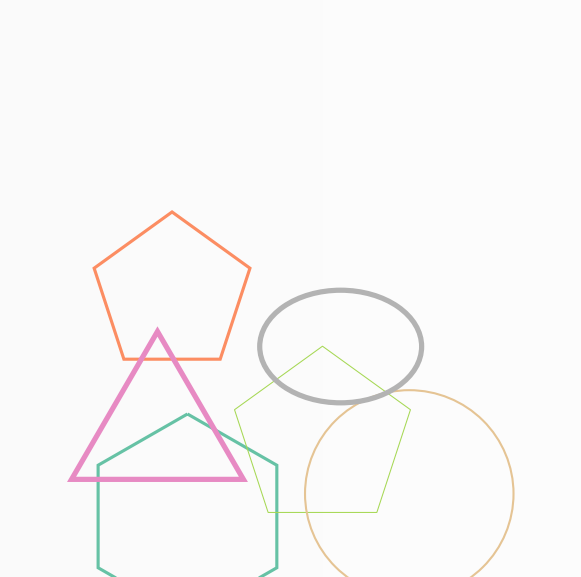[{"shape": "hexagon", "thickness": 1.5, "radius": 0.89, "center": [0.323, 0.105]}, {"shape": "pentagon", "thickness": 1.5, "radius": 0.7, "center": [0.296, 0.491]}, {"shape": "triangle", "thickness": 2.5, "radius": 0.85, "center": [0.271, 0.254]}, {"shape": "pentagon", "thickness": 0.5, "radius": 0.8, "center": [0.555, 0.241]}, {"shape": "circle", "thickness": 1, "radius": 0.9, "center": [0.704, 0.144]}, {"shape": "oval", "thickness": 2.5, "radius": 0.7, "center": [0.586, 0.399]}]